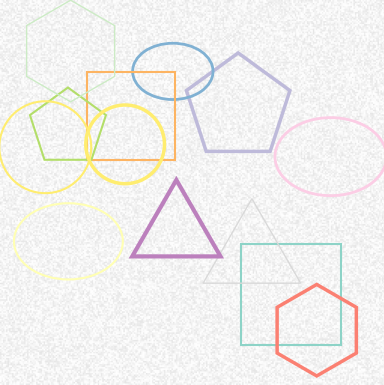[{"shape": "square", "thickness": 1.5, "radius": 0.65, "center": [0.756, 0.235]}, {"shape": "oval", "thickness": 1.5, "radius": 0.71, "center": [0.178, 0.373]}, {"shape": "pentagon", "thickness": 2.5, "radius": 0.71, "center": [0.619, 0.721]}, {"shape": "hexagon", "thickness": 2.5, "radius": 0.59, "center": [0.823, 0.142]}, {"shape": "oval", "thickness": 2, "radius": 0.52, "center": [0.449, 0.815]}, {"shape": "square", "thickness": 1.5, "radius": 0.57, "center": [0.34, 0.698]}, {"shape": "pentagon", "thickness": 1.5, "radius": 0.52, "center": [0.177, 0.669]}, {"shape": "oval", "thickness": 2, "radius": 0.72, "center": [0.859, 0.593]}, {"shape": "triangle", "thickness": 1, "radius": 0.73, "center": [0.654, 0.338]}, {"shape": "triangle", "thickness": 3, "radius": 0.66, "center": [0.458, 0.4]}, {"shape": "hexagon", "thickness": 1, "radius": 0.66, "center": [0.183, 0.868]}, {"shape": "circle", "thickness": 1.5, "radius": 0.6, "center": [0.118, 0.618]}, {"shape": "circle", "thickness": 2.5, "radius": 0.51, "center": [0.325, 0.625]}]